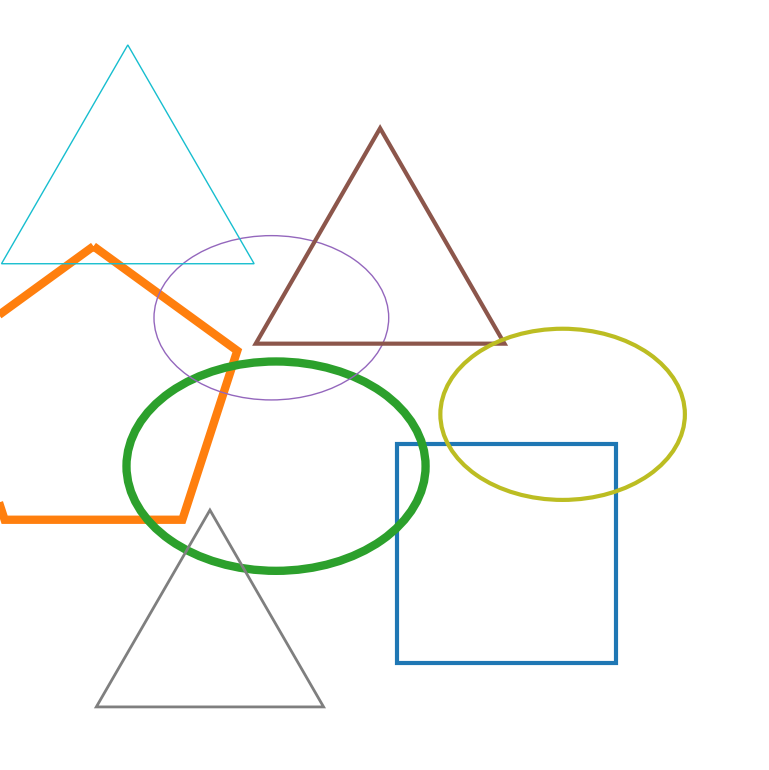[{"shape": "square", "thickness": 1.5, "radius": 0.71, "center": [0.658, 0.282]}, {"shape": "pentagon", "thickness": 3, "radius": 0.98, "center": [0.121, 0.484]}, {"shape": "oval", "thickness": 3, "radius": 0.97, "center": [0.358, 0.395]}, {"shape": "oval", "thickness": 0.5, "radius": 0.76, "center": [0.352, 0.587]}, {"shape": "triangle", "thickness": 1.5, "radius": 0.93, "center": [0.494, 0.647]}, {"shape": "triangle", "thickness": 1, "radius": 0.85, "center": [0.273, 0.167]}, {"shape": "oval", "thickness": 1.5, "radius": 0.79, "center": [0.731, 0.462]}, {"shape": "triangle", "thickness": 0.5, "radius": 0.95, "center": [0.166, 0.752]}]